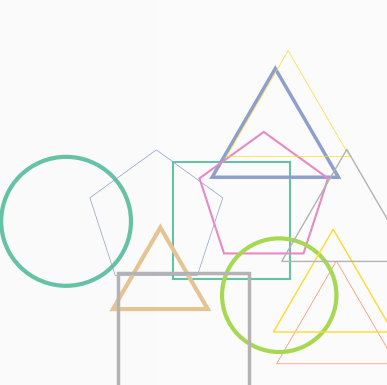[{"shape": "circle", "thickness": 3, "radius": 0.84, "center": [0.171, 0.425]}, {"shape": "square", "thickness": 1.5, "radius": 0.76, "center": [0.598, 0.427]}, {"shape": "triangle", "thickness": 0.5, "radius": 0.89, "center": [0.868, 0.144]}, {"shape": "pentagon", "thickness": 0.5, "radius": 0.9, "center": [0.403, 0.43]}, {"shape": "triangle", "thickness": 2.5, "radius": 0.94, "center": [0.71, 0.634]}, {"shape": "pentagon", "thickness": 1.5, "radius": 0.87, "center": [0.681, 0.483]}, {"shape": "circle", "thickness": 3, "radius": 0.74, "center": [0.721, 0.233]}, {"shape": "triangle", "thickness": 1, "radius": 0.89, "center": [0.86, 0.227]}, {"shape": "triangle", "thickness": 0.5, "radius": 0.92, "center": [0.744, 0.685]}, {"shape": "triangle", "thickness": 3, "radius": 0.71, "center": [0.414, 0.268]}, {"shape": "square", "thickness": 2.5, "radius": 0.84, "center": [0.473, 0.123]}, {"shape": "triangle", "thickness": 1, "radius": 0.97, "center": [0.895, 0.418]}]